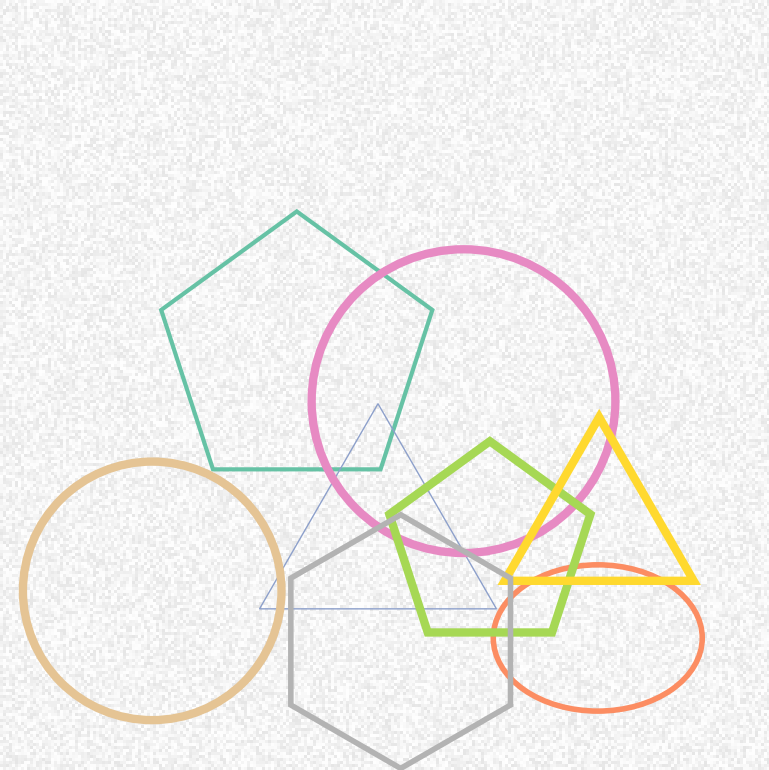[{"shape": "pentagon", "thickness": 1.5, "radius": 0.93, "center": [0.385, 0.54]}, {"shape": "oval", "thickness": 2, "radius": 0.68, "center": [0.776, 0.171]}, {"shape": "triangle", "thickness": 0.5, "radius": 0.89, "center": [0.491, 0.298]}, {"shape": "circle", "thickness": 3, "radius": 0.99, "center": [0.602, 0.479]}, {"shape": "pentagon", "thickness": 3, "radius": 0.69, "center": [0.636, 0.29]}, {"shape": "triangle", "thickness": 3, "radius": 0.71, "center": [0.778, 0.317]}, {"shape": "circle", "thickness": 3, "radius": 0.84, "center": [0.198, 0.233]}, {"shape": "hexagon", "thickness": 2, "radius": 0.82, "center": [0.52, 0.167]}]